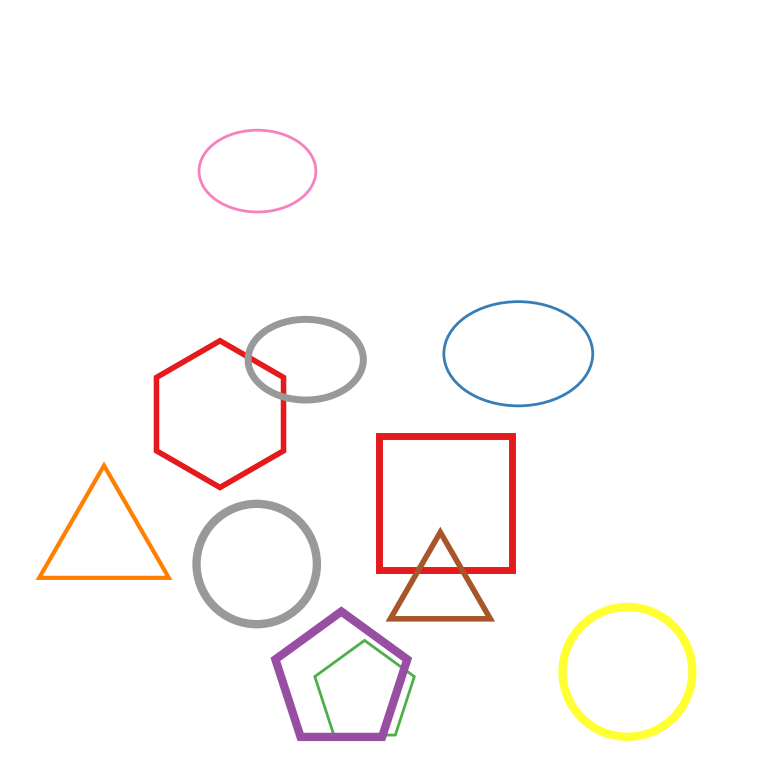[{"shape": "hexagon", "thickness": 2, "radius": 0.48, "center": [0.286, 0.462]}, {"shape": "square", "thickness": 2.5, "radius": 0.43, "center": [0.579, 0.347]}, {"shape": "oval", "thickness": 1, "radius": 0.48, "center": [0.673, 0.541]}, {"shape": "pentagon", "thickness": 1, "radius": 0.34, "center": [0.473, 0.1]}, {"shape": "pentagon", "thickness": 3, "radius": 0.45, "center": [0.443, 0.116]}, {"shape": "triangle", "thickness": 1.5, "radius": 0.49, "center": [0.135, 0.298]}, {"shape": "circle", "thickness": 3, "radius": 0.42, "center": [0.815, 0.127]}, {"shape": "triangle", "thickness": 2, "radius": 0.37, "center": [0.572, 0.234]}, {"shape": "oval", "thickness": 1, "radius": 0.38, "center": [0.334, 0.778]}, {"shape": "circle", "thickness": 3, "radius": 0.39, "center": [0.333, 0.268]}, {"shape": "oval", "thickness": 2.5, "radius": 0.37, "center": [0.397, 0.533]}]